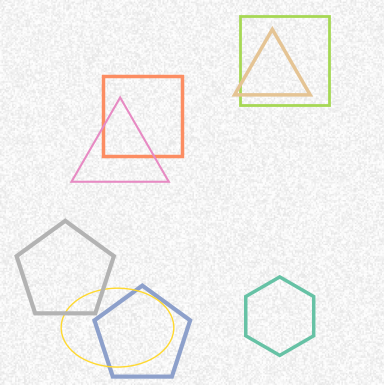[{"shape": "hexagon", "thickness": 2.5, "radius": 0.51, "center": [0.727, 0.179]}, {"shape": "square", "thickness": 2.5, "radius": 0.52, "center": [0.37, 0.698]}, {"shape": "pentagon", "thickness": 3, "radius": 0.65, "center": [0.37, 0.128]}, {"shape": "triangle", "thickness": 1.5, "radius": 0.73, "center": [0.312, 0.601]}, {"shape": "square", "thickness": 2, "radius": 0.58, "center": [0.74, 0.842]}, {"shape": "oval", "thickness": 1, "radius": 0.73, "center": [0.305, 0.149]}, {"shape": "triangle", "thickness": 2.5, "radius": 0.57, "center": [0.707, 0.81]}, {"shape": "pentagon", "thickness": 3, "radius": 0.66, "center": [0.169, 0.294]}]